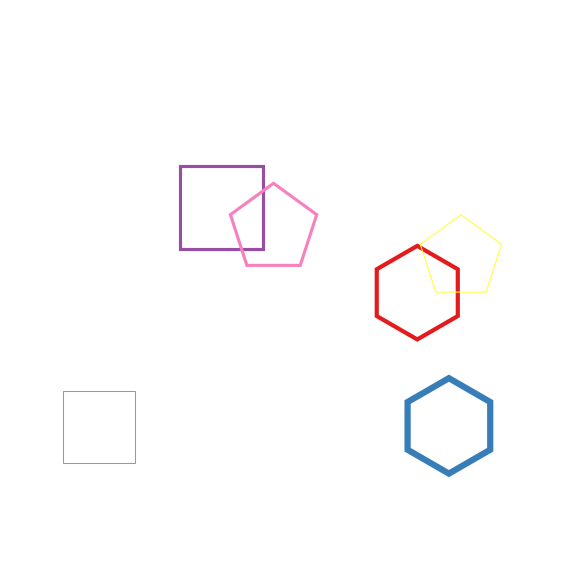[{"shape": "hexagon", "thickness": 2, "radius": 0.41, "center": [0.723, 0.492]}, {"shape": "hexagon", "thickness": 3, "radius": 0.41, "center": [0.777, 0.262]}, {"shape": "square", "thickness": 1.5, "radius": 0.36, "center": [0.384, 0.639]}, {"shape": "pentagon", "thickness": 0.5, "radius": 0.37, "center": [0.798, 0.553]}, {"shape": "pentagon", "thickness": 1.5, "radius": 0.39, "center": [0.474, 0.603]}, {"shape": "square", "thickness": 0.5, "radius": 0.31, "center": [0.171, 0.26]}]